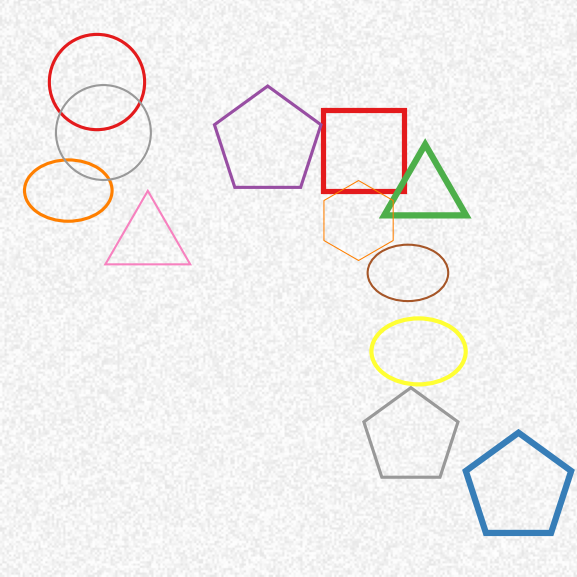[{"shape": "square", "thickness": 2.5, "radius": 0.35, "center": [0.63, 0.739]}, {"shape": "circle", "thickness": 1.5, "radius": 0.41, "center": [0.168, 0.857]}, {"shape": "pentagon", "thickness": 3, "radius": 0.48, "center": [0.898, 0.154]}, {"shape": "triangle", "thickness": 3, "radius": 0.41, "center": [0.736, 0.667]}, {"shape": "pentagon", "thickness": 1.5, "radius": 0.48, "center": [0.464, 0.753]}, {"shape": "hexagon", "thickness": 0.5, "radius": 0.35, "center": [0.621, 0.617]}, {"shape": "oval", "thickness": 1.5, "radius": 0.38, "center": [0.118, 0.669]}, {"shape": "oval", "thickness": 2, "radius": 0.41, "center": [0.725, 0.391]}, {"shape": "oval", "thickness": 1, "radius": 0.35, "center": [0.706, 0.527]}, {"shape": "triangle", "thickness": 1, "radius": 0.42, "center": [0.256, 0.584]}, {"shape": "pentagon", "thickness": 1.5, "radius": 0.43, "center": [0.712, 0.242]}, {"shape": "circle", "thickness": 1, "radius": 0.41, "center": [0.179, 0.77]}]